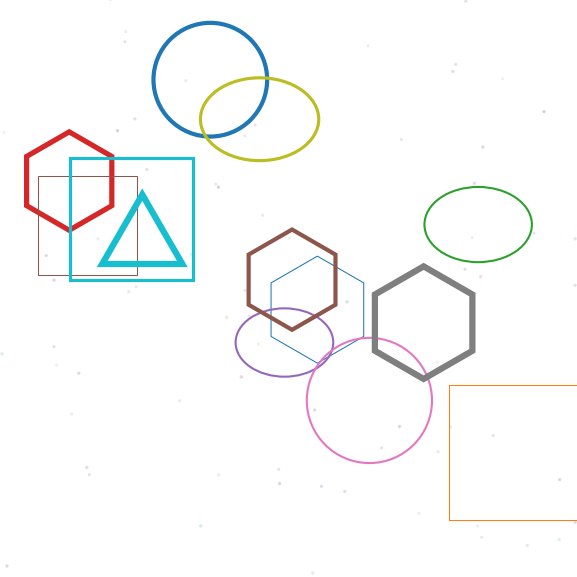[{"shape": "hexagon", "thickness": 0.5, "radius": 0.46, "center": [0.55, 0.463]}, {"shape": "circle", "thickness": 2, "radius": 0.49, "center": [0.364, 0.861]}, {"shape": "square", "thickness": 0.5, "radius": 0.59, "center": [0.894, 0.216]}, {"shape": "oval", "thickness": 1, "radius": 0.47, "center": [0.828, 0.61]}, {"shape": "hexagon", "thickness": 2.5, "radius": 0.43, "center": [0.12, 0.686]}, {"shape": "oval", "thickness": 1, "radius": 0.42, "center": [0.493, 0.406]}, {"shape": "hexagon", "thickness": 2, "radius": 0.43, "center": [0.506, 0.515]}, {"shape": "square", "thickness": 0.5, "radius": 0.43, "center": [0.151, 0.608]}, {"shape": "circle", "thickness": 1, "radius": 0.54, "center": [0.64, 0.306]}, {"shape": "hexagon", "thickness": 3, "radius": 0.49, "center": [0.734, 0.44]}, {"shape": "oval", "thickness": 1.5, "radius": 0.51, "center": [0.449, 0.793]}, {"shape": "square", "thickness": 1.5, "radius": 0.53, "center": [0.228, 0.62]}, {"shape": "triangle", "thickness": 3, "radius": 0.4, "center": [0.246, 0.582]}]